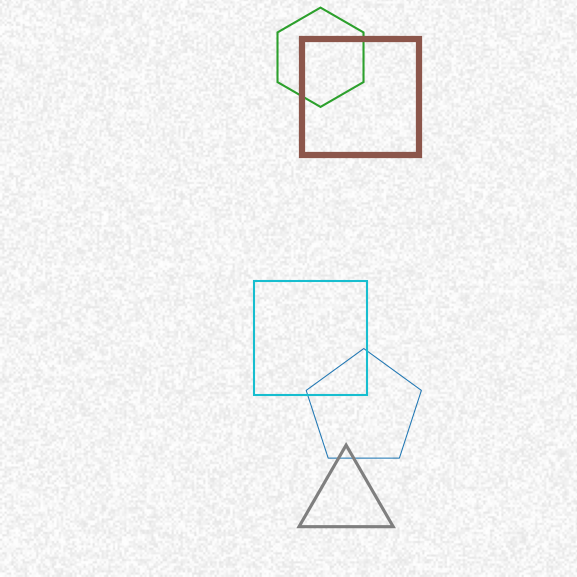[{"shape": "pentagon", "thickness": 0.5, "radius": 0.52, "center": [0.63, 0.291]}, {"shape": "hexagon", "thickness": 1, "radius": 0.43, "center": [0.555, 0.9]}, {"shape": "square", "thickness": 3, "radius": 0.5, "center": [0.625, 0.831]}, {"shape": "triangle", "thickness": 1.5, "radius": 0.47, "center": [0.599, 0.134]}, {"shape": "square", "thickness": 1, "radius": 0.49, "center": [0.537, 0.414]}]